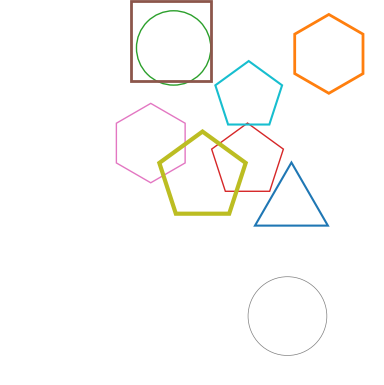[{"shape": "triangle", "thickness": 1.5, "radius": 0.55, "center": [0.757, 0.469]}, {"shape": "hexagon", "thickness": 2, "radius": 0.51, "center": [0.854, 0.86]}, {"shape": "circle", "thickness": 1, "radius": 0.48, "center": [0.451, 0.875]}, {"shape": "pentagon", "thickness": 1, "radius": 0.49, "center": [0.643, 0.582]}, {"shape": "square", "thickness": 2, "radius": 0.52, "center": [0.444, 0.894]}, {"shape": "hexagon", "thickness": 1, "radius": 0.52, "center": [0.392, 0.628]}, {"shape": "circle", "thickness": 0.5, "radius": 0.51, "center": [0.747, 0.179]}, {"shape": "pentagon", "thickness": 3, "radius": 0.59, "center": [0.526, 0.54]}, {"shape": "pentagon", "thickness": 1.5, "radius": 0.46, "center": [0.646, 0.75]}]